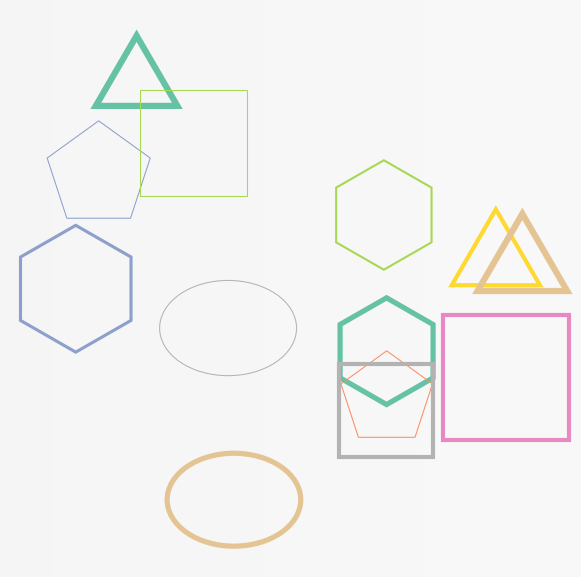[{"shape": "triangle", "thickness": 3, "radius": 0.41, "center": [0.235, 0.856]}, {"shape": "hexagon", "thickness": 2.5, "radius": 0.46, "center": [0.665, 0.391]}, {"shape": "pentagon", "thickness": 0.5, "radius": 0.41, "center": [0.665, 0.309]}, {"shape": "hexagon", "thickness": 1.5, "radius": 0.55, "center": [0.13, 0.499]}, {"shape": "pentagon", "thickness": 0.5, "radius": 0.47, "center": [0.17, 0.697]}, {"shape": "square", "thickness": 2, "radius": 0.54, "center": [0.871, 0.345]}, {"shape": "hexagon", "thickness": 1, "radius": 0.47, "center": [0.66, 0.627]}, {"shape": "square", "thickness": 0.5, "radius": 0.46, "center": [0.333, 0.752]}, {"shape": "triangle", "thickness": 2, "radius": 0.44, "center": [0.853, 0.549]}, {"shape": "triangle", "thickness": 3, "radius": 0.45, "center": [0.899, 0.54]}, {"shape": "oval", "thickness": 2.5, "radius": 0.57, "center": [0.402, 0.134]}, {"shape": "oval", "thickness": 0.5, "radius": 0.59, "center": [0.392, 0.431]}, {"shape": "square", "thickness": 2, "radius": 0.4, "center": [0.664, 0.288]}]